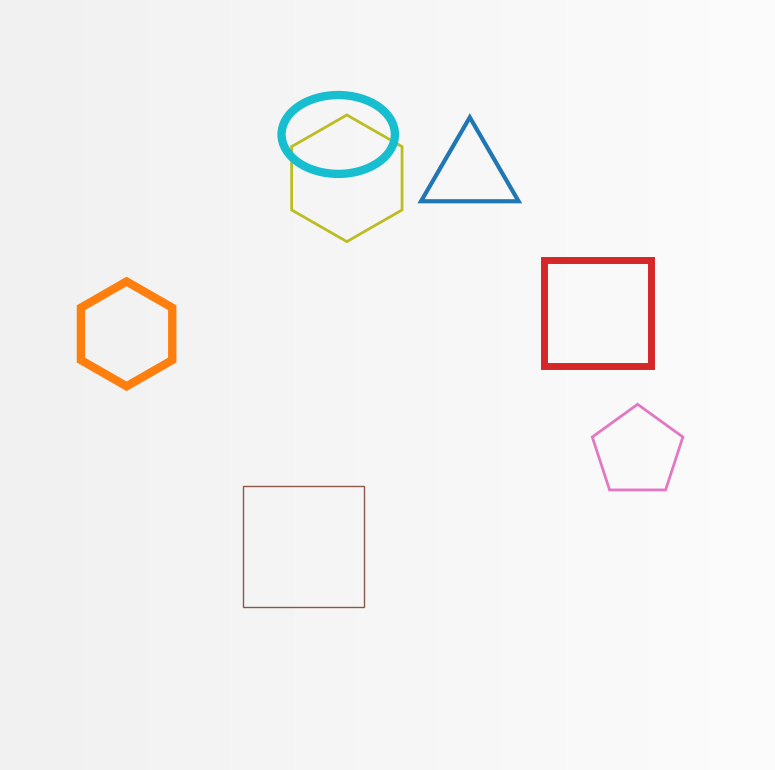[{"shape": "triangle", "thickness": 1.5, "radius": 0.36, "center": [0.606, 0.775]}, {"shape": "hexagon", "thickness": 3, "radius": 0.34, "center": [0.163, 0.566]}, {"shape": "square", "thickness": 2.5, "radius": 0.34, "center": [0.771, 0.593]}, {"shape": "square", "thickness": 0.5, "radius": 0.39, "center": [0.392, 0.29]}, {"shape": "pentagon", "thickness": 1, "radius": 0.31, "center": [0.823, 0.413]}, {"shape": "hexagon", "thickness": 1, "radius": 0.41, "center": [0.448, 0.768]}, {"shape": "oval", "thickness": 3, "radius": 0.37, "center": [0.436, 0.825]}]